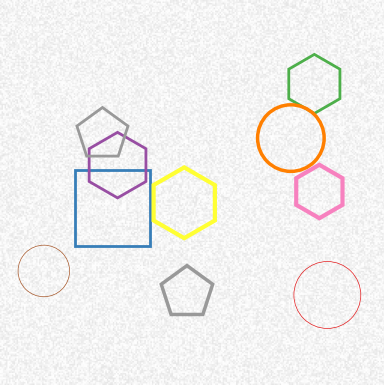[{"shape": "circle", "thickness": 0.5, "radius": 0.43, "center": [0.85, 0.234]}, {"shape": "square", "thickness": 2, "radius": 0.49, "center": [0.292, 0.459]}, {"shape": "hexagon", "thickness": 2, "radius": 0.38, "center": [0.816, 0.782]}, {"shape": "hexagon", "thickness": 2, "radius": 0.43, "center": [0.305, 0.571]}, {"shape": "circle", "thickness": 2.5, "radius": 0.43, "center": [0.755, 0.641]}, {"shape": "hexagon", "thickness": 3, "radius": 0.46, "center": [0.479, 0.473]}, {"shape": "circle", "thickness": 0.5, "radius": 0.33, "center": [0.114, 0.296]}, {"shape": "hexagon", "thickness": 3, "radius": 0.35, "center": [0.83, 0.503]}, {"shape": "pentagon", "thickness": 2, "radius": 0.35, "center": [0.266, 0.651]}, {"shape": "pentagon", "thickness": 2.5, "radius": 0.35, "center": [0.486, 0.24]}]